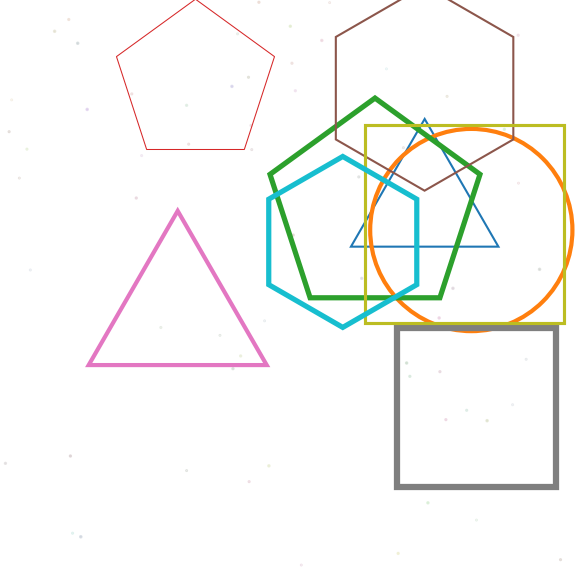[{"shape": "triangle", "thickness": 1, "radius": 0.74, "center": [0.735, 0.646]}, {"shape": "circle", "thickness": 2, "radius": 0.88, "center": [0.816, 0.601]}, {"shape": "pentagon", "thickness": 2.5, "radius": 0.96, "center": [0.649, 0.638]}, {"shape": "pentagon", "thickness": 0.5, "radius": 0.72, "center": [0.338, 0.857]}, {"shape": "hexagon", "thickness": 1, "radius": 0.89, "center": [0.735, 0.846]}, {"shape": "triangle", "thickness": 2, "radius": 0.89, "center": [0.308, 0.456]}, {"shape": "square", "thickness": 3, "radius": 0.69, "center": [0.826, 0.293]}, {"shape": "square", "thickness": 1.5, "radius": 0.86, "center": [0.804, 0.611]}, {"shape": "hexagon", "thickness": 2.5, "radius": 0.74, "center": [0.594, 0.58]}]